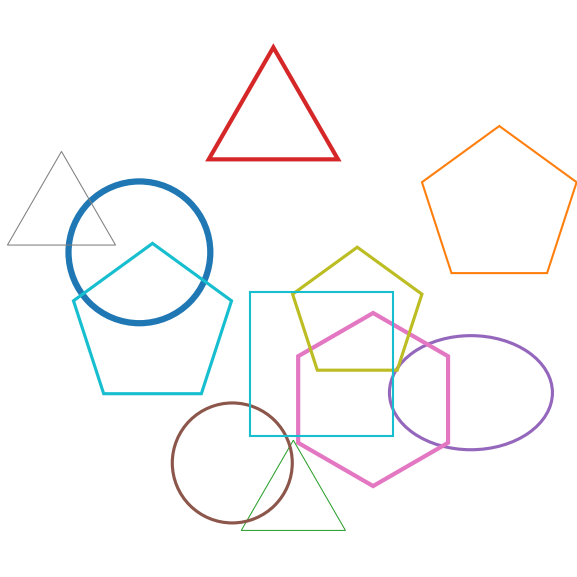[{"shape": "circle", "thickness": 3, "radius": 0.61, "center": [0.241, 0.562]}, {"shape": "pentagon", "thickness": 1, "radius": 0.7, "center": [0.865, 0.64]}, {"shape": "triangle", "thickness": 0.5, "radius": 0.52, "center": [0.508, 0.133]}, {"shape": "triangle", "thickness": 2, "radius": 0.65, "center": [0.473, 0.788]}, {"shape": "oval", "thickness": 1.5, "radius": 0.71, "center": [0.815, 0.319]}, {"shape": "circle", "thickness": 1.5, "radius": 0.52, "center": [0.402, 0.197]}, {"shape": "hexagon", "thickness": 2, "radius": 0.75, "center": [0.646, 0.307]}, {"shape": "triangle", "thickness": 0.5, "radius": 0.54, "center": [0.106, 0.629]}, {"shape": "pentagon", "thickness": 1.5, "radius": 0.59, "center": [0.619, 0.453]}, {"shape": "square", "thickness": 1, "radius": 0.62, "center": [0.557, 0.369]}, {"shape": "pentagon", "thickness": 1.5, "radius": 0.72, "center": [0.264, 0.434]}]